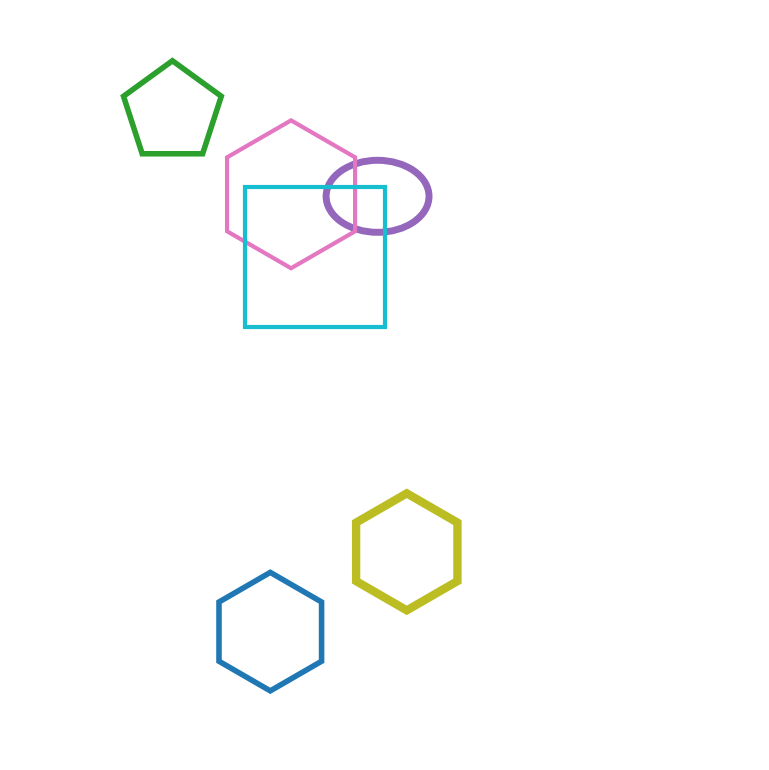[{"shape": "hexagon", "thickness": 2, "radius": 0.38, "center": [0.351, 0.18]}, {"shape": "pentagon", "thickness": 2, "radius": 0.33, "center": [0.224, 0.854]}, {"shape": "oval", "thickness": 2.5, "radius": 0.33, "center": [0.49, 0.745]}, {"shape": "hexagon", "thickness": 1.5, "radius": 0.48, "center": [0.378, 0.748]}, {"shape": "hexagon", "thickness": 3, "radius": 0.38, "center": [0.528, 0.283]}, {"shape": "square", "thickness": 1.5, "radius": 0.45, "center": [0.409, 0.666]}]